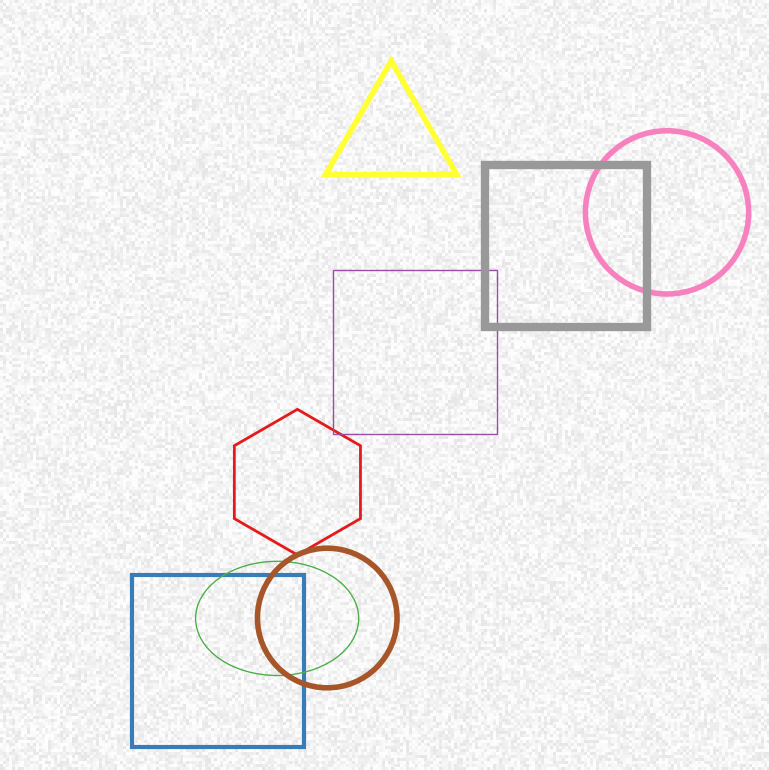[{"shape": "hexagon", "thickness": 1, "radius": 0.47, "center": [0.386, 0.374]}, {"shape": "square", "thickness": 1.5, "radius": 0.56, "center": [0.283, 0.142]}, {"shape": "oval", "thickness": 0.5, "radius": 0.53, "center": [0.36, 0.197]}, {"shape": "square", "thickness": 0.5, "radius": 0.53, "center": [0.539, 0.542]}, {"shape": "triangle", "thickness": 2, "radius": 0.49, "center": [0.508, 0.822]}, {"shape": "circle", "thickness": 2, "radius": 0.45, "center": [0.425, 0.197]}, {"shape": "circle", "thickness": 2, "radius": 0.53, "center": [0.866, 0.724]}, {"shape": "square", "thickness": 3, "radius": 0.52, "center": [0.735, 0.681]}]